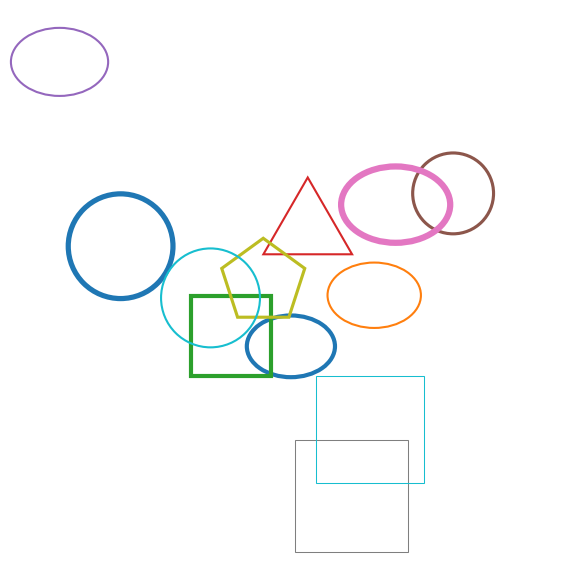[{"shape": "oval", "thickness": 2, "radius": 0.38, "center": [0.504, 0.399]}, {"shape": "circle", "thickness": 2.5, "radius": 0.45, "center": [0.209, 0.573]}, {"shape": "oval", "thickness": 1, "radius": 0.4, "center": [0.648, 0.488]}, {"shape": "square", "thickness": 2, "radius": 0.35, "center": [0.399, 0.418]}, {"shape": "triangle", "thickness": 1, "radius": 0.44, "center": [0.533, 0.603]}, {"shape": "oval", "thickness": 1, "radius": 0.42, "center": [0.103, 0.892]}, {"shape": "circle", "thickness": 1.5, "radius": 0.35, "center": [0.785, 0.664]}, {"shape": "oval", "thickness": 3, "radius": 0.47, "center": [0.685, 0.645]}, {"shape": "square", "thickness": 0.5, "radius": 0.49, "center": [0.609, 0.14]}, {"shape": "pentagon", "thickness": 1.5, "radius": 0.38, "center": [0.456, 0.511]}, {"shape": "square", "thickness": 0.5, "radius": 0.47, "center": [0.64, 0.255]}, {"shape": "circle", "thickness": 1, "radius": 0.43, "center": [0.365, 0.483]}]